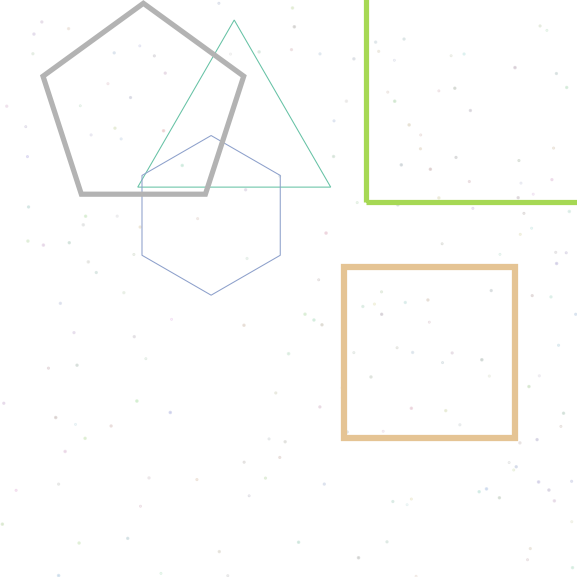[{"shape": "triangle", "thickness": 0.5, "radius": 0.96, "center": [0.406, 0.772]}, {"shape": "hexagon", "thickness": 0.5, "radius": 0.69, "center": [0.366, 0.626]}, {"shape": "square", "thickness": 2.5, "radius": 0.98, "center": [0.829, 0.844]}, {"shape": "square", "thickness": 3, "radius": 0.74, "center": [0.743, 0.389]}, {"shape": "pentagon", "thickness": 2.5, "radius": 0.91, "center": [0.248, 0.811]}]